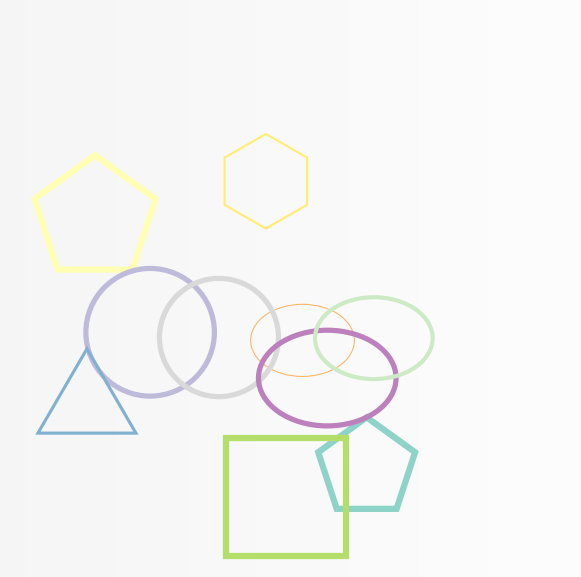[{"shape": "pentagon", "thickness": 3, "radius": 0.44, "center": [0.631, 0.189]}, {"shape": "pentagon", "thickness": 3, "radius": 0.55, "center": [0.163, 0.621]}, {"shape": "circle", "thickness": 2.5, "radius": 0.55, "center": [0.258, 0.424]}, {"shape": "triangle", "thickness": 1.5, "radius": 0.49, "center": [0.15, 0.298]}, {"shape": "oval", "thickness": 0.5, "radius": 0.45, "center": [0.52, 0.41]}, {"shape": "square", "thickness": 3, "radius": 0.51, "center": [0.492, 0.139]}, {"shape": "circle", "thickness": 2.5, "radius": 0.51, "center": [0.377, 0.415]}, {"shape": "oval", "thickness": 2.5, "radius": 0.59, "center": [0.563, 0.344]}, {"shape": "oval", "thickness": 2, "radius": 0.51, "center": [0.643, 0.414]}, {"shape": "hexagon", "thickness": 1, "radius": 0.41, "center": [0.457, 0.685]}]